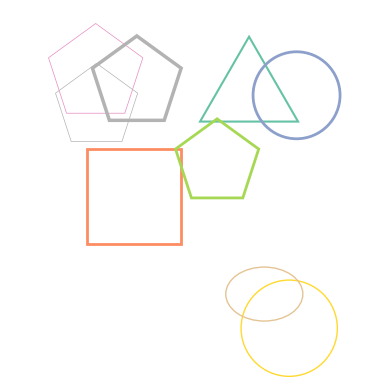[{"shape": "triangle", "thickness": 1.5, "radius": 0.73, "center": [0.647, 0.758]}, {"shape": "square", "thickness": 2, "radius": 0.61, "center": [0.348, 0.489]}, {"shape": "circle", "thickness": 2, "radius": 0.56, "center": [0.77, 0.753]}, {"shape": "pentagon", "thickness": 0.5, "radius": 0.64, "center": [0.249, 0.81]}, {"shape": "pentagon", "thickness": 2, "radius": 0.57, "center": [0.564, 0.578]}, {"shape": "circle", "thickness": 1, "radius": 0.63, "center": [0.751, 0.148]}, {"shape": "oval", "thickness": 1, "radius": 0.5, "center": [0.686, 0.236]}, {"shape": "pentagon", "thickness": 0.5, "radius": 0.56, "center": [0.251, 0.723]}, {"shape": "pentagon", "thickness": 2.5, "radius": 0.61, "center": [0.355, 0.785]}]